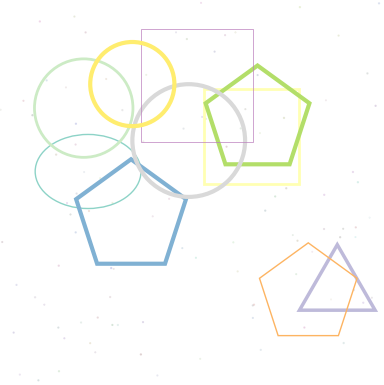[{"shape": "oval", "thickness": 1, "radius": 0.69, "center": [0.229, 0.555]}, {"shape": "square", "thickness": 2, "radius": 0.62, "center": [0.653, 0.646]}, {"shape": "triangle", "thickness": 2.5, "radius": 0.57, "center": [0.876, 0.251]}, {"shape": "pentagon", "thickness": 3, "radius": 0.75, "center": [0.34, 0.436]}, {"shape": "pentagon", "thickness": 1, "radius": 0.67, "center": [0.801, 0.236]}, {"shape": "pentagon", "thickness": 3, "radius": 0.71, "center": [0.669, 0.688]}, {"shape": "circle", "thickness": 3, "radius": 0.73, "center": [0.49, 0.635]}, {"shape": "square", "thickness": 0.5, "radius": 0.73, "center": [0.512, 0.778]}, {"shape": "circle", "thickness": 2, "radius": 0.64, "center": [0.217, 0.719]}, {"shape": "circle", "thickness": 3, "radius": 0.55, "center": [0.344, 0.782]}]